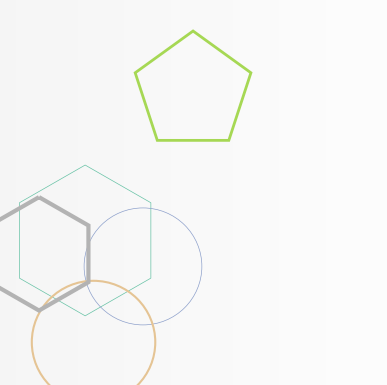[{"shape": "hexagon", "thickness": 0.5, "radius": 0.98, "center": [0.22, 0.375]}, {"shape": "circle", "thickness": 0.5, "radius": 0.76, "center": [0.369, 0.308]}, {"shape": "pentagon", "thickness": 2, "radius": 0.79, "center": [0.498, 0.762]}, {"shape": "circle", "thickness": 1.5, "radius": 0.8, "center": [0.241, 0.111]}, {"shape": "hexagon", "thickness": 3, "radius": 0.74, "center": [0.101, 0.341]}]